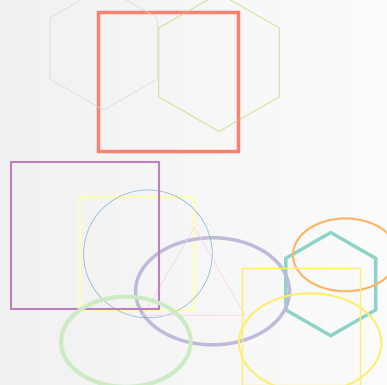[{"shape": "hexagon", "thickness": 2.5, "radius": 0.67, "center": [0.854, 0.262]}, {"shape": "square", "thickness": 1.5, "radius": 0.73, "center": [0.353, 0.342]}, {"shape": "oval", "thickness": 2.5, "radius": 0.99, "center": [0.548, 0.243]}, {"shape": "square", "thickness": 2.5, "radius": 0.9, "center": [0.433, 0.788]}, {"shape": "circle", "thickness": 0.5, "radius": 0.83, "center": [0.382, 0.341]}, {"shape": "oval", "thickness": 1.5, "radius": 0.68, "center": [0.891, 0.338]}, {"shape": "hexagon", "thickness": 0.5, "radius": 0.9, "center": [0.565, 0.838]}, {"shape": "triangle", "thickness": 0.5, "radius": 0.76, "center": [0.501, 0.257]}, {"shape": "hexagon", "thickness": 0.5, "radius": 0.8, "center": [0.268, 0.874]}, {"shape": "square", "thickness": 1.5, "radius": 0.96, "center": [0.218, 0.388]}, {"shape": "oval", "thickness": 3, "radius": 0.84, "center": [0.325, 0.112]}, {"shape": "oval", "thickness": 1.5, "radius": 0.92, "center": [0.8, 0.11]}, {"shape": "square", "thickness": 1, "radius": 0.76, "center": [0.776, 0.152]}]